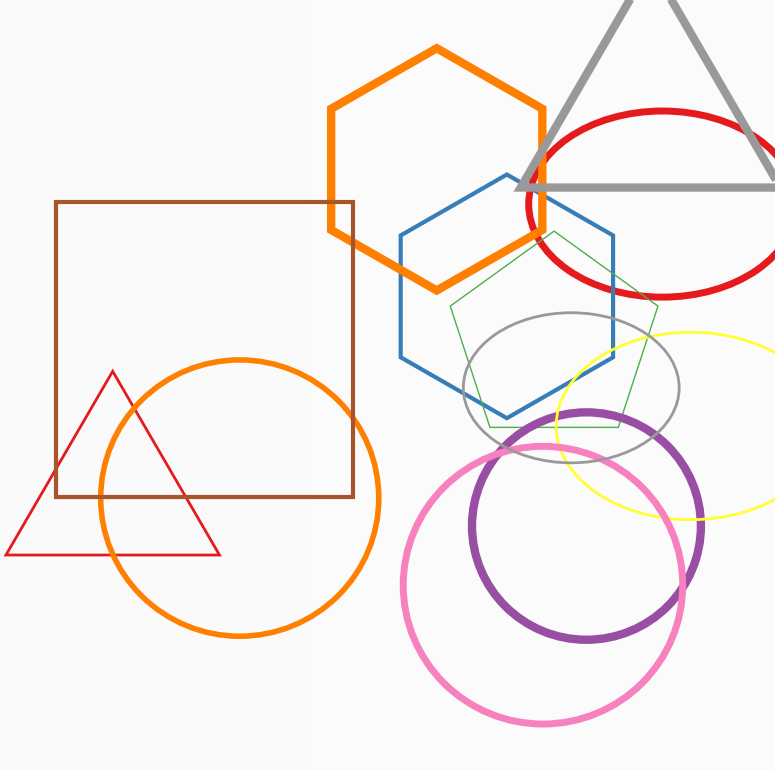[{"shape": "triangle", "thickness": 1, "radius": 0.8, "center": [0.145, 0.359]}, {"shape": "oval", "thickness": 2.5, "radius": 0.86, "center": [0.855, 0.735]}, {"shape": "hexagon", "thickness": 1.5, "radius": 0.79, "center": [0.654, 0.615]}, {"shape": "pentagon", "thickness": 0.5, "radius": 0.7, "center": [0.715, 0.559]}, {"shape": "circle", "thickness": 3, "radius": 0.74, "center": [0.757, 0.317]}, {"shape": "hexagon", "thickness": 3, "radius": 0.79, "center": [0.564, 0.78]}, {"shape": "circle", "thickness": 2, "radius": 0.9, "center": [0.309, 0.353]}, {"shape": "oval", "thickness": 1, "radius": 0.87, "center": [0.892, 0.447]}, {"shape": "square", "thickness": 1.5, "radius": 0.96, "center": [0.264, 0.546]}, {"shape": "circle", "thickness": 2.5, "radius": 0.9, "center": [0.701, 0.24]}, {"shape": "oval", "thickness": 1, "radius": 0.7, "center": [0.737, 0.496]}, {"shape": "triangle", "thickness": 3, "radius": 0.97, "center": [0.839, 0.853]}]